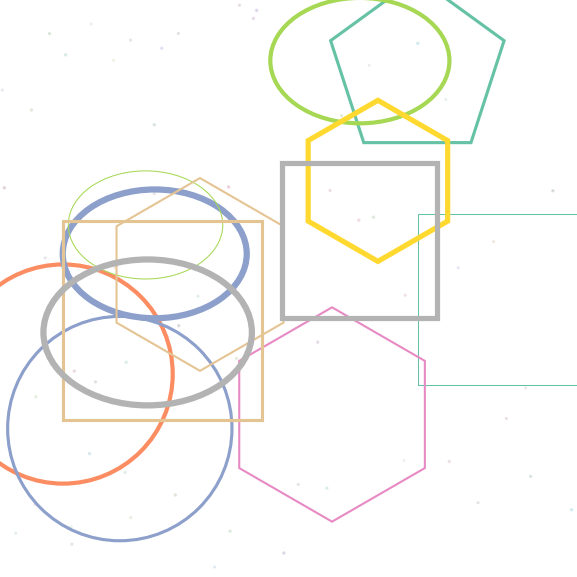[{"shape": "square", "thickness": 0.5, "radius": 0.74, "center": [0.871, 0.481]}, {"shape": "pentagon", "thickness": 1.5, "radius": 0.79, "center": [0.723, 0.88]}, {"shape": "circle", "thickness": 2, "radius": 0.95, "center": [0.109, 0.351]}, {"shape": "oval", "thickness": 3, "radius": 0.8, "center": [0.268, 0.56]}, {"shape": "circle", "thickness": 1.5, "radius": 0.97, "center": [0.207, 0.257]}, {"shape": "hexagon", "thickness": 1, "radius": 0.93, "center": [0.575, 0.281]}, {"shape": "oval", "thickness": 2, "radius": 0.78, "center": [0.623, 0.894]}, {"shape": "oval", "thickness": 0.5, "radius": 0.67, "center": [0.252, 0.61]}, {"shape": "hexagon", "thickness": 2.5, "radius": 0.7, "center": [0.654, 0.686]}, {"shape": "square", "thickness": 1.5, "radius": 0.86, "center": [0.282, 0.444]}, {"shape": "hexagon", "thickness": 1, "radius": 0.83, "center": [0.346, 0.524]}, {"shape": "square", "thickness": 2.5, "radius": 0.67, "center": [0.622, 0.583]}, {"shape": "oval", "thickness": 3, "radius": 0.9, "center": [0.256, 0.424]}]